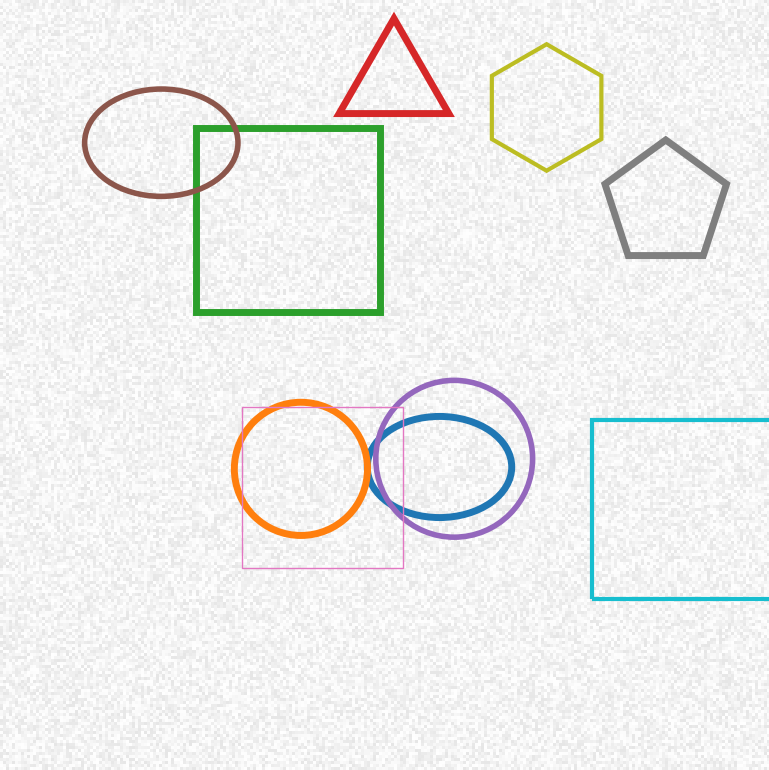[{"shape": "oval", "thickness": 2.5, "radius": 0.47, "center": [0.571, 0.394]}, {"shape": "circle", "thickness": 2.5, "radius": 0.43, "center": [0.391, 0.391]}, {"shape": "square", "thickness": 2.5, "radius": 0.6, "center": [0.375, 0.714]}, {"shape": "triangle", "thickness": 2.5, "radius": 0.41, "center": [0.512, 0.894]}, {"shape": "circle", "thickness": 2, "radius": 0.51, "center": [0.59, 0.404]}, {"shape": "oval", "thickness": 2, "radius": 0.5, "center": [0.209, 0.815]}, {"shape": "square", "thickness": 0.5, "radius": 0.52, "center": [0.419, 0.367]}, {"shape": "pentagon", "thickness": 2.5, "radius": 0.41, "center": [0.865, 0.735]}, {"shape": "hexagon", "thickness": 1.5, "radius": 0.41, "center": [0.71, 0.86]}, {"shape": "square", "thickness": 1.5, "radius": 0.58, "center": [0.884, 0.339]}]